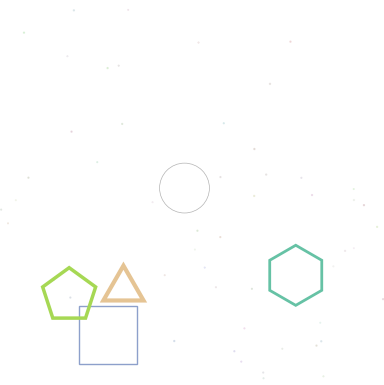[{"shape": "hexagon", "thickness": 2, "radius": 0.39, "center": [0.768, 0.285]}, {"shape": "square", "thickness": 1, "radius": 0.38, "center": [0.28, 0.13]}, {"shape": "pentagon", "thickness": 2.5, "radius": 0.36, "center": [0.18, 0.232]}, {"shape": "triangle", "thickness": 3, "radius": 0.3, "center": [0.321, 0.25]}, {"shape": "circle", "thickness": 0.5, "radius": 0.32, "center": [0.479, 0.512]}]